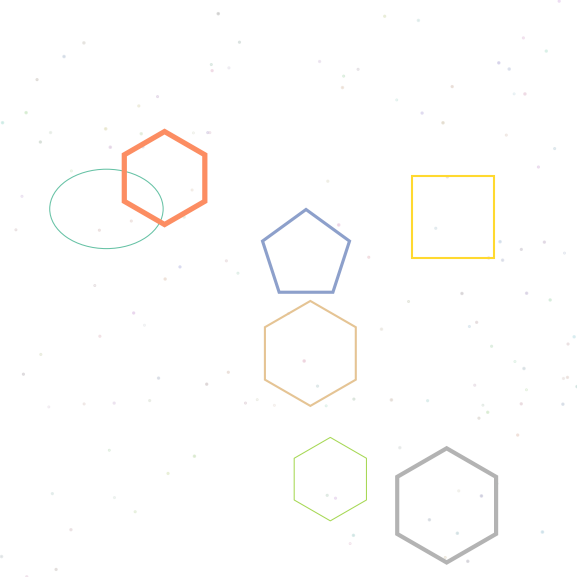[{"shape": "oval", "thickness": 0.5, "radius": 0.49, "center": [0.184, 0.637]}, {"shape": "hexagon", "thickness": 2.5, "radius": 0.4, "center": [0.285, 0.691]}, {"shape": "pentagon", "thickness": 1.5, "radius": 0.4, "center": [0.53, 0.557]}, {"shape": "hexagon", "thickness": 0.5, "radius": 0.36, "center": [0.572, 0.169]}, {"shape": "square", "thickness": 1, "radius": 0.35, "center": [0.784, 0.623]}, {"shape": "hexagon", "thickness": 1, "radius": 0.45, "center": [0.537, 0.387]}, {"shape": "hexagon", "thickness": 2, "radius": 0.49, "center": [0.773, 0.124]}]